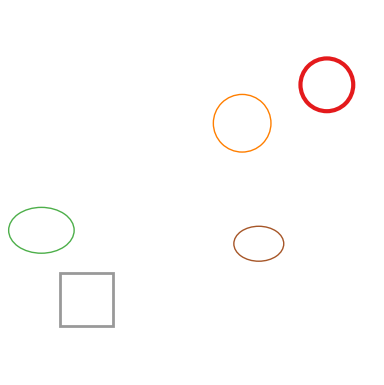[{"shape": "circle", "thickness": 3, "radius": 0.34, "center": [0.849, 0.78]}, {"shape": "oval", "thickness": 1, "radius": 0.43, "center": [0.108, 0.402]}, {"shape": "circle", "thickness": 1, "radius": 0.37, "center": [0.629, 0.68]}, {"shape": "oval", "thickness": 1, "radius": 0.32, "center": [0.672, 0.367]}, {"shape": "square", "thickness": 2, "radius": 0.34, "center": [0.225, 0.223]}]